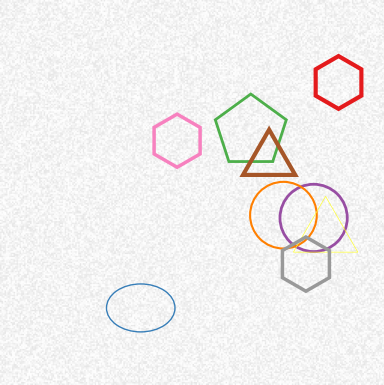[{"shape": "hexagon", "thickness": 3, "radius": 0.34, "center": [0.879, 0.786]}, {"shape": "oval", "thickness": 1, "radius": 0.44, "center": [0.366, 0.2]}, {"shape": "pentagon", "thickness": 2, "radius": 0.48, "center": [0.651, 0.659]}, {"shape": "circle", "thickness": 2, "radius": 0.44, "center": [0.815, 0.434]}, {"shape": "circle", "thickness": 1.5, "radius": 0.43, "center": [0.736, 0.441]}, {"shape": "triangle", "thickness": 0.5, "radius": 0.48, "center": [0.846, 0.393]}, {"shape": "triangle", "thickness": 3, "radius": 0.39, "center": [0.699, 0.585]}, {"shape": "hexagon", "thickness": 2.5, "radius": 0.34, "center": [0.46, 0.635]}, {"shape": "hexagon", "thickness": 2.5, "radius": 0.35, "center": [0.795, 0.314]}]